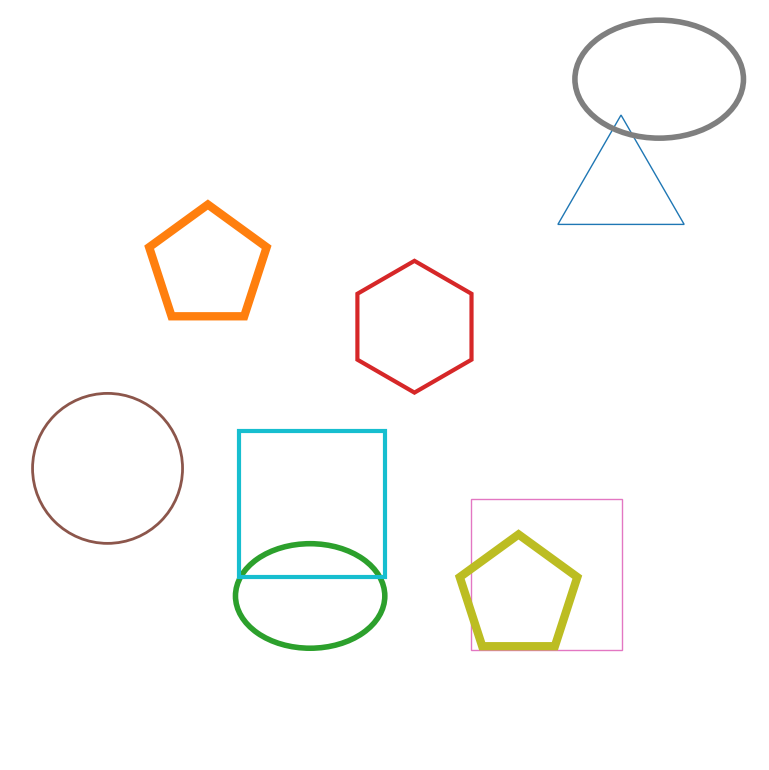[{"shape": "triangle", "thickness": 0.5, "radius": 0.47, "center": [0.807, 0.756]}, {"shape": "pentagon", "thickness": 3, "radius": 0.4, "center": [0.27, 0.654]}, {"shape": "oval", "thickness": 2, "radius": 0.48, "center": [0.403, 0.226]}, {"shape": "hexagon", "thickness": 1.5, "radius": 0.43, "center": [0.538, 0.576]}, {"shape": "circle", "thickness": 1, "radius": 0.49, "center": [0.14, 0.392]}, {"shape": "square", "thickness": 0.5, "radius": 0.49, "center": [0.71, 0.254]}, {"shape": "oval", "thickness": 2, "radius": 0.55, "center": [0.856, 0.897]}, {"shape": "pentagon", "thickness": 3, "radius": 0.4, "center": [0.673, 0.226]}, {"shape": "square", "thickness": 1.5, "radius": 0.47, "center": [0.405, 0.345]}]